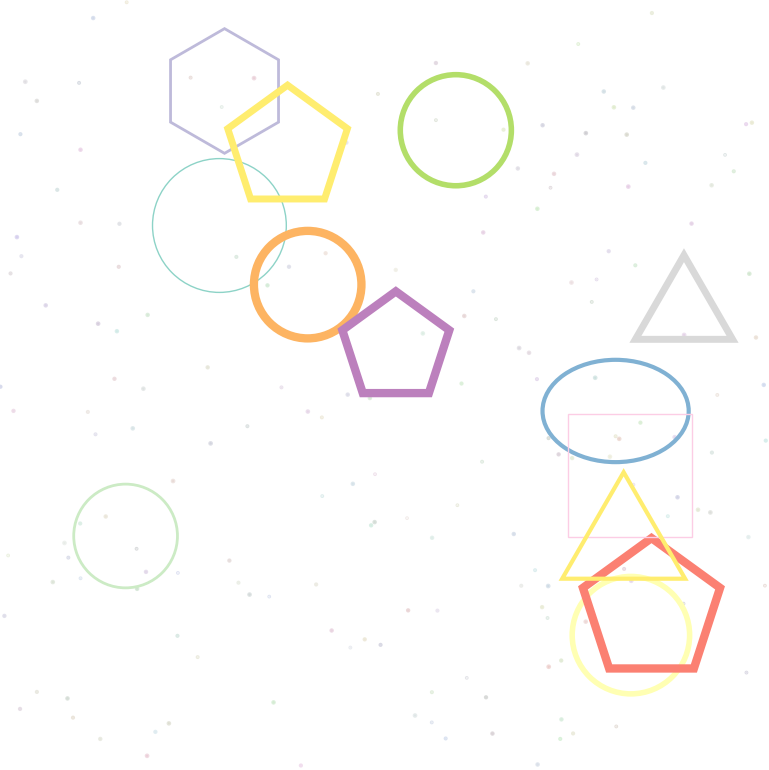[{"shape": "circle", "thickness": 0.5, "radius": 0.43, "center": [0.285, 0.707]}, {"shape": "circle", "thickness": 2, "radius": 0.38, "center": [0.819, 0.175]}, {"shape": "hexagon", "thickness": 1, "radius": 0.4, "center": [0.292, 0.882]}, {"shape": "pentagon", "thickness": 3, "radius": 0.47, "center": [0.846, 0.208]}, {"shape": "oval", "thickness": 1.5, "radius": 0.47, "center": [0.799, 0.466]}, {"shape": "circle", "thickness": 3, "radius": 0.35, "center": [0.4, 0.63]}, {"shape": "circle", "thickness": 2, "radius": 0.36, "center": [0.592, 0.831]}, {"shape": "square", "thickness": 0.5, "radius": 0.4, "center": [0.818, 0.382]}, {"shape": "triangle", "thickness": 2.5, "radius": 0.36, "center": [0.888, 0.596]}, {"shape": "pentagon", "thickness": 3, "radius": 0.37, "center": [0.514, 0.549]}, {"shape": "circle", "thickness": 1, "radius": 0.34, "center": [0.163, 0.304]}, {"shape": "pentagon", "thickness": 2.5, "radius": 0.41, "center": [0.373, 0.808]}, {"shape": "triangle", "thickness": 1.5, "radius": 0.46, "center": [0.81, 0.295]}]